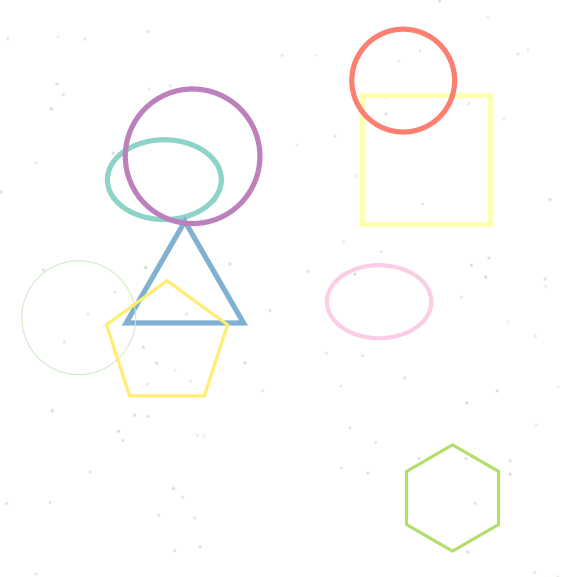[{"shape": "oval", "thickness": 2.5, "radius": 0.49, "center": [0.285, 0.688]}, {"shape": "square", "thickness": 2.5, "radius": 0.56, "center": [0.738, 0.723]}, {"shape": "circle", "thickness": 2.5, "radius": 0.45, "center": [0.698, 0.86]}, {"shape": "triangle", "thickness": 2.5, "radius": 0.59, "center": [0.32, 0.499]}, {"shape": "hexagon", "thickness": 1.5, "radius": 0.46, "center": [0.784, 0.137]}, {"shape": "oval", "thickness": 2, "radius": 0.45, "center": [0.656, 0.477]}, {"shape": "circle", "thickness": 2.5, "radius": 0.58, "center": [0.334, 0.729]}, {"shape": "circle", "thickness": 0.5, "radius": 0.49, "center": [0.136, 0.449]}, {"shape": "pentagon", "thickness": 1.5, "radius": 0.55, "center": [0.289, 0.403]}]